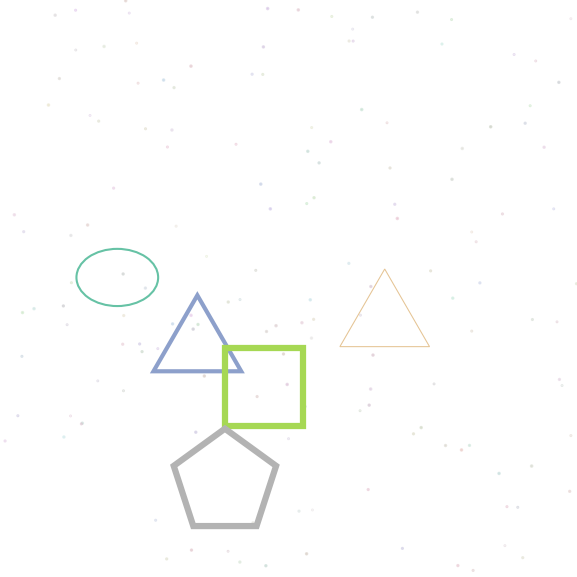[{"shape": "oval", "thickness": 1, "radius": 0.35, "center": [0.203, 0.519]}, {"shape": "triangle", "thickness": 2, "radius": 0.44, "center": [0.342, 0.4]}, {"shape": "square", "thickness": 3, "radius": 0.34, "center": [0.457, 0.329]}, {"shape": "triangle", "thickness": 0.5, "radius": 0.45, "center": [0.666, 0.444]}, {"shape": "pentagon", "thickness": 3, "radius": 0.47, "center": [0.389, 0.164]}]